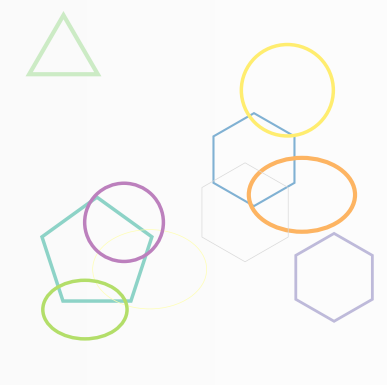[{"shape": "pentagon", "thickness": 2.5, "radius": 0.75, "center": [0.25, 0.339]}, {"shape": "oval", "thickness": 0.5, "radius": 0.74, "center": [0.386, 0.301]}, {"shape": "hexagon", "thickness": 2, "radius": 0.57, "center": [0.862, 0.28]}, {"shape": "hexagon", "thickness": 1.5, "radius": 0.6, "center": [0.655, 0.585]}, {"shape": "oval", "thickness": 3, "radius": 0.69, "center": [0.779, 0.494]}, {"shape": "oval", "thickness": 2.5, "radius": 0.54, "center": [0.219, 0.196]}, {"shape": "hexagon", "thickness": 0.5, "radius": 0.64, "center": [0.632, 0.449]}, {"shape": "circle", "thickness": 2.5, "radius": 0.51, "center": [0.32, 0.422]}, {"shape": "triangle", "thickness": 3, "radius": 0.51, "center": [0.164, 0.858]}, {"shape": "circle", "thickness": 2.5, "radius": 0.59, "center": [0.742, 0.766]}]